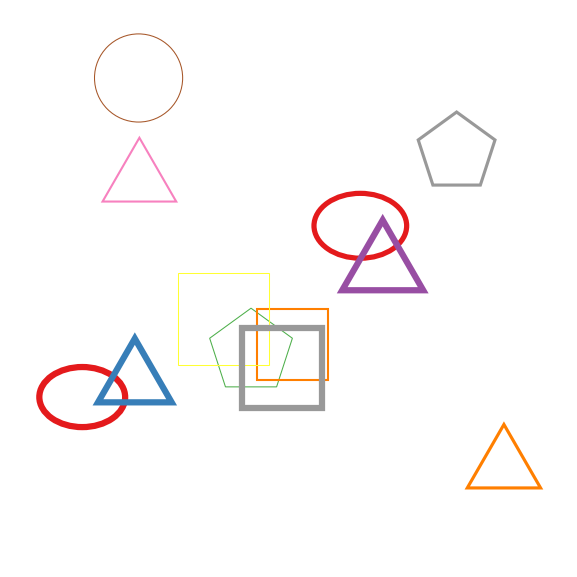[{"shape": "oval", "thickness": 3, "radius": 0.37, "center": [0.142, 0.312]}, {"shape": "oval", "thickness": 2.5, "radius": 0.4, "center": [0.624, 0.608]}, {"shape": "triangle", "thickness": 3, "radius": 0.37, "center": [0.233, 0.339]}, {"shape": "pentagon", "thickness": 0.5, "radius": 0.38, "center": [0.435, 0.39]}, {"shape": "triangle", "thickness": 3, "radius": 0.4, "center": [0.663, 0.537]}, {"shape": "square", "thickness": 1, "radius": 0.31, "center": [0.506, 0.402]}, {"shape": "triangle", "thickness": 1.5, "radius": 0.37, "center": [0.873, 0.191]}, {"shape": "square", "thickness": 0.5, "radius": 0.39, "center": [0.387, 0.447]}, {"shape": "circle", "thickness": 0.5, "radius": 0.38, "center": [0.24, 0.864]}, {"shape": "triangle", "thickness": 1, "radius": 0.37, "center": [0.241, 0.687]}, {"shape": "square", "thickness": 3, "radius": 0.35, "center": [0.489, 0.362]}, {"shape": "pentagon", "thickness": 1.5, "radius": 0.35, "center": [0.791, 0.735]}]